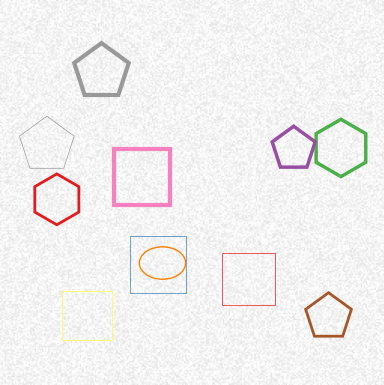[{"shape": "hexagon", "thickness": 2, "radius": 0.33, "center": [0.148, 0.482]}, {"shape": "square", "thickness": 0.5, "radius": 0.34, "center": [0.645, 0.276]}, {"shape": "square", "thickness": 0.5, "radius": 0.37, "center": [0.411, 0.312]}, {"shape": "hexagon", "thickness": 2.5, "radius": 0.37, "center": [0.886, 0.616]}, {"shape": "pentagon", "thickness": 2.5, "radius": 0.29, "center": [0.763, 0.613]}, {"shape": "oval", "thickness": 1, "radius": 0.3, "center": [0.422, 0.317]}, {"shape": "square", "thickness": 0.5, "radius": 0.32, "center": [0.225, 0.181]}, {"shape": "pentagon", "thickness": 2, "radius": 0.31, "center": [0.853, 0.177]}, {"shape": "square", "thickness": 3, "radius": 0.36, "center": [0.369, 0.54]}, {"shape": "pentagon", "thickness": 3, "radius": 0.37, "center": [0.264, 0.814]}, {"shape": "pentagon", "thickness": 0.5, "radius": 0.37, "center": [0.122, 0.623]}]